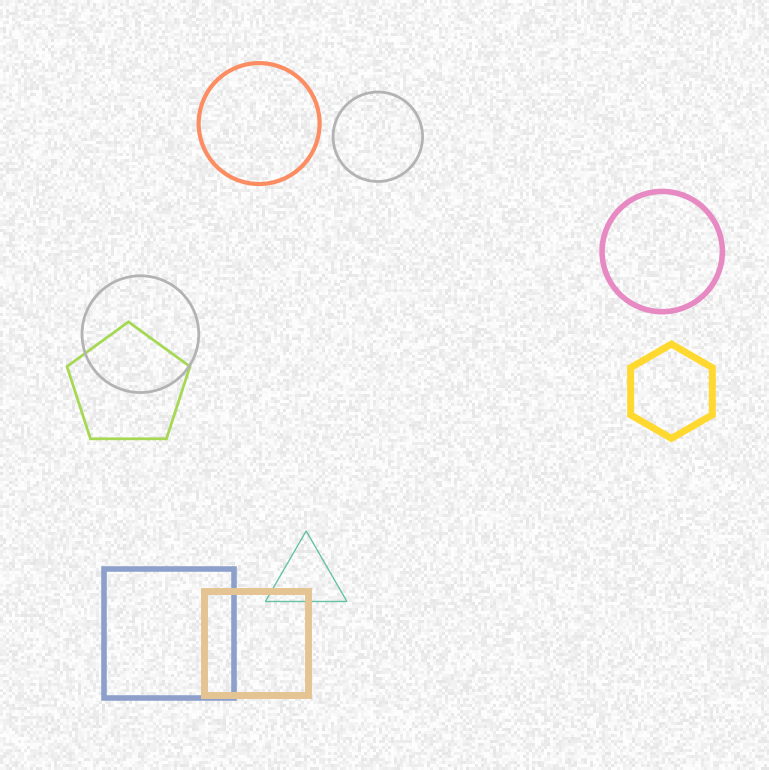[{"shape": "triangle", "thickness": 0.5, "radius": 0.31, "center": [0.398, 0.249]}, {"shape": "circle", "thickness": 1.5, "radius": 0.39, "center": [0.337, 0.84]}, {"shape": "square", "thickness": 2, "radius": 0.42, "center": [0.22, 0.177]}, {"shape": "circle", "thickness": 2, "radius": 0.39, "center": [0.86, 0.673]}, {"shape": "pentagon", "thickness": 1, "radius": 0.42, "center": [0.167, 0.498]}, {"shape": "hexagon", "thickness": 2.5, "radius": 0.31, "center": [0.872, 0.492]}, {"shape": "square", "thickness": 2.5, "radius": 0.34, "center": [0.333, 0.165]}, {"shape": "circle", "thickness": 1, "radius": 0.29, "center": [0.491, 0.822]}, {"shape": "circle", "thickness": 1, "radius": 0.38, "center": [0.182, 0.566]}]